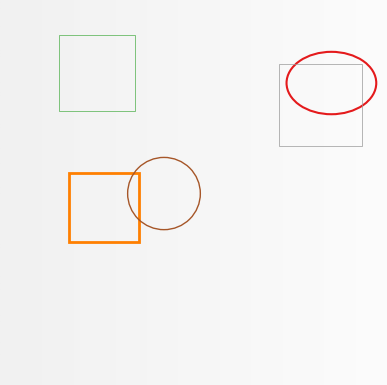[{"shape": "oval", "thickness": 1.5, "radius": 0.58, "center": [0.855, 0.784]}, {"shape": "square", "thickness": 0.5, "radius": 0.49, "center": [0.251, 0.811]}, {"shape": "square", "thickness": 2, "radius": 0.45, "center": [0.268, 0.46]}, {"shape": "circle", "thickness": 1, "radius": 0.47, "center": [0.423, 0.497]}, {"shape": "square", "thickness": 0.5, "radius": 0.53, "center": [0.827, 0.728]}]